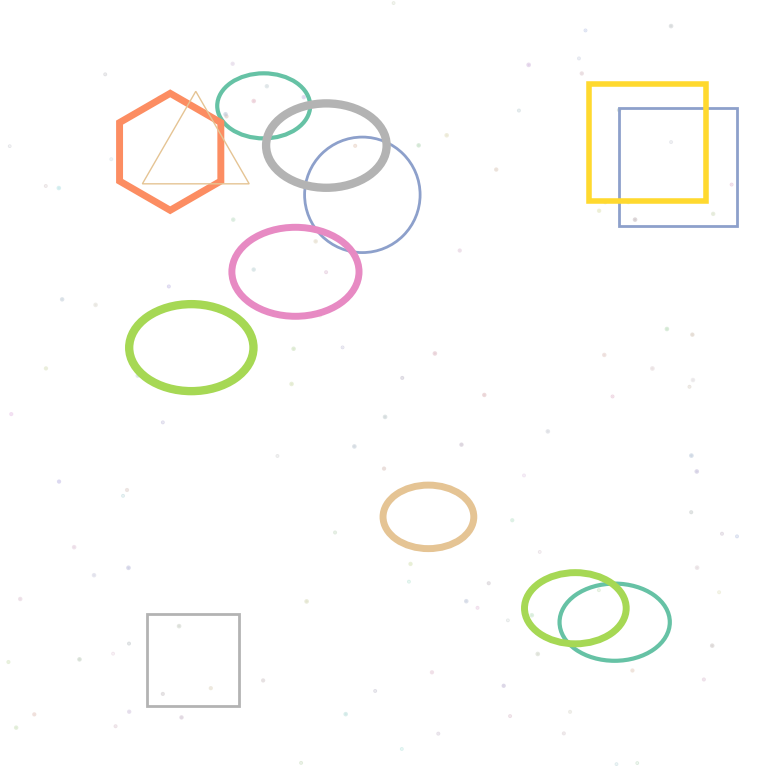[{"shape": "oval", "thickness": 1.5, "radius": 0.36, "center": [0.798, 0.192]}, {"shape": "oval", "thickness": 1.5, "radius": 0.3, "center": [0.342, 0.863]}, {"shape": "hexagon", "thickness": 2.5, "radius": 0.38, "center": [0.221, 0.803]}, {"shape": "circle", "thickness": 1, "radius": 0.38, "center": [0.471, 0.747]}, {"shape": "square", "thickness": 1, "radius": 0.38, "center": [0.88, 0.783]}, {"shape": "oval", "thickness": 2.5, "radius": 0.41, "center": [0.384, 0.647]}, {"shape": "oval", "thickness": 3, "radius": 0.4, "center": [0.248, 0.549]}, {"shape": "oval", "thickness": 2.5, "radius": 0.33, "center": [0.747, 0.21]}, {"shape": "square", "thickness": 2, "radius": 0.38, "center": [0.841, 0.815]}, {"shape": "oval", "thickness": 2.5, "radius": 0.29, "center": [0.556, 0.329]}, {"shape": "triangle", "thickness": 0.5, "radius": 0.4, "center": [0.254, 0.801]}, {"shape": "oval", "thickness": 3, "radius": 0.39, "center": [0.424, 0.811]}, {"shape": "square", "thickness": 1, "radius": 0.3, "center": [0.25, 0.143]}]